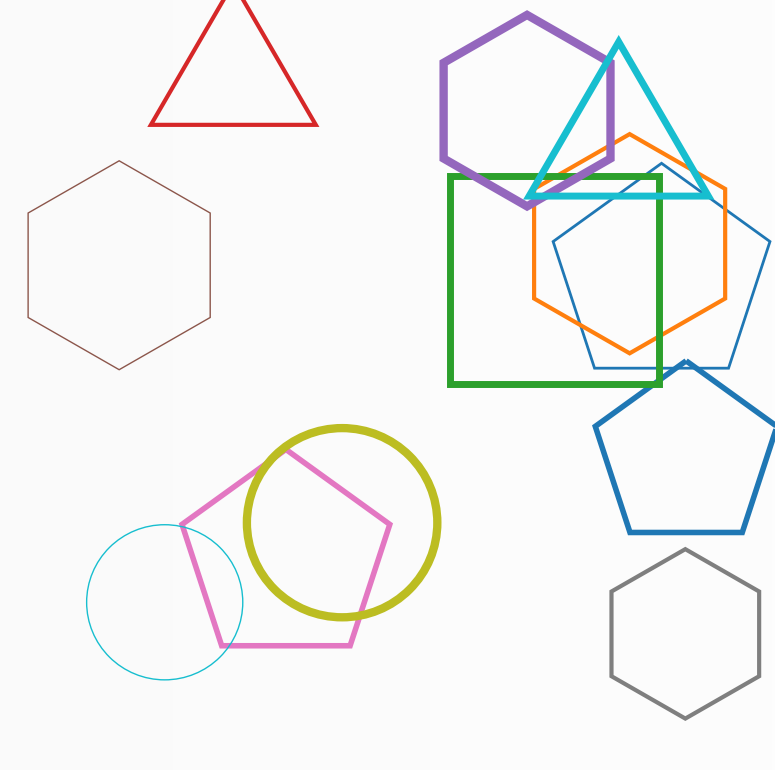[{"shape": "pentagon", "thickness": 1, "radius": 0.74, "center": [0.854, 0.641]}, {"shape": "pentagon", "thickness": 2, "radius": 0.62, "center": [0.885, 0.408]}, {"shape": "hexagon", "thickness": 1.5, "radius": 0.71, "center": [0.812, 0.683]}, {"shape": "square", "thickness": 2.5, "radius": 0.67, "center": [0.715, 0.637]}, {"shape": "triangle", "thickness": 1.5, "radius": 0.61, "center": [0.301, 0.899]}, {"shape": "hexagon", "thickness": 3, "radius": 0.62, "center": [0.68, 0.856]}, {"shape": "hexagon", "thickness": 0.5, "radius": 0.68, "center": [0.154, 0.656]}, {"shape": "pentagon", "thickness": 2, "radius": 0.7, "center": [0.369, 0.275]}, {"shape": "hexagon", "thickness": 1.5, "radius": 0.55, "center": [0.884, 0.177]}, {"shape": "circle", "thickness": 3, "radius": 0.61, "center": [0.441, 0.321]}, {"shape": "triangle", "thickness": 2.5, "radius": 0.67, "center": [0.798, 0.812]}, {"shape": "circle", "thickness": 0.5, "radius": 0.5, "center": [0.213, 0.218]}]